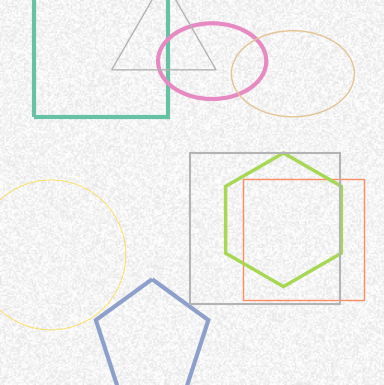[{"shape": "square", "thickness": 3, "radius": 0.87, "center": [0.262, 0.869]}, {"shape": "square", "thickness": 1, "radius": 0.78, "center": [0.788, 0.378]}, {"shape": "pentagon", "thickness": 3, "radius": 0.77, "center": [0.395, 0.121]}, {"shape": "oval", "thickness": 3, "radius": 0.7, "center": [0.551, 0.841]}, {"shape": "hexagon", "thickness": 2.5, "radius": 0.87, "center": [0.736, 0.429]}, {"shape": "circle", "thickness": 0.5, "radius": 0.97, "center": [0.132, 0.338]}, {"shape": "oval", "thickness": 1, "radius": 0.8, "center": [0.761, 0.808]}, {"shape": "triangle", "thickness": 1, "radius": 0.78, "center": [0.426, 0.897]}, {"shape": "square", "thickness": 1.5, "radius": 0.98, "center": [0.688, 0.406]}]